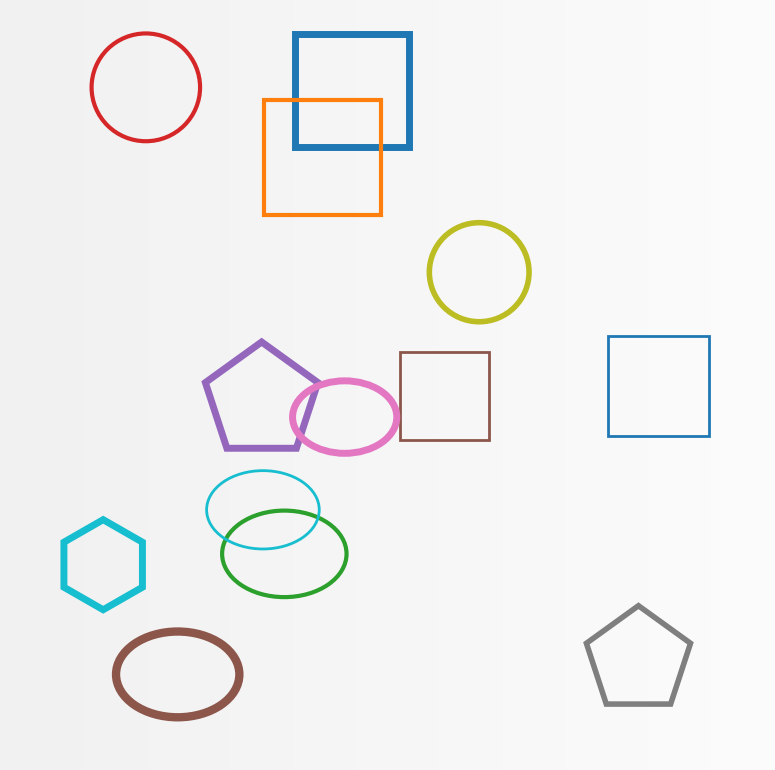[{"shape": "square", "thickness": 2.5, "radius": 0.37, "center": [0.454, 0.883]}, {"shape": "square", "thickness": 1, "radius": 0.33, "center": [0.849, 0.498]}, {"shape": "square", "thickness": 1.5, "radius": 0.38, "center": [0.416, 0.795]}, {"shape": "oval", "thickness": 1.5, "radius": 0.4, "center": [0.367, 0.281]}, {"shape": "circle", "thickness": 1.5, "radius": 0.35, "center": [0.188, 0.887]}, {"shape": "pentagon", "thickness": 2.5, "radius": 0.38, "center": [0.338, 0.48]}, {"shape": "oval", "thickness": 3, "radius": 0.4, "center": [0.229, 0.124]}, {"shape": "square", "thickness": 1, "radius": 0.29, "center": [0.574, 0.486]}, {"shape": "oval", "thickness": 2.5, "radius": 0.34, "center": [0.445, 0.458]}, {"shape": "pentagon", "thickness": 2, "radius": 0.35, "center": [0.824, 0.143]}, {"shape": "circle", "thickness": 2, "radius": 0.32, "center": [0.618, 0.646]}, {"shape": "oval", "thickness": 1, "radius": 0.36, "center": [0.339, 0.338]}, {"shape": "hexagon", "thickness": 2.5, "radius": 0.29, "center": [0.133, 0.267]}]